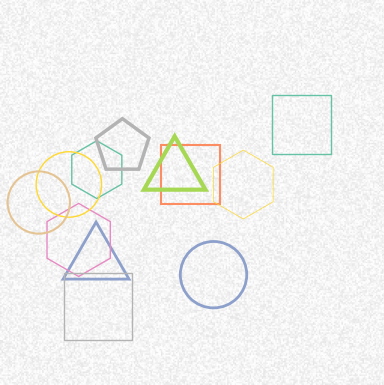[{"shape": "hexagon", "thickness": 1, "radius": 0.38, "center": [0.251, 0.559]}, {"shape": "square", "thickness": 1, "radius": 0.38, "center": [0.784, 0.677]}, {"shape": "square", "thickness": 1.5, "radius": 0.39, "center": [0.495, 0.547]}, {"shape": "triangle", "thickness": 2, "radius": 0.49, "center": [0.25, 0.324]}, {"shape": "circle", "thickness": 2, "radius": 0.43, "center": [0.555, 0.287]}, {"shape": "hexagon", "thickness": 1, "radius": 0.47, "center": [0.204, 0.377]}, {"shape": "triangle", "thickness": 3, "radius": 0.46, "center": [0.454, 0.554]}, {"shape": "hexagon", "thickness": 0.5, "radius": 0.45, "center": [0.632, 0.521]}, {"shape": "circle", "thickness": 1, "radius": 0.43, "center": [0.179, 0.521]}, {"shape": "circle", "thickness": 1.5, "radius": 0.4, "center": [0.101, 0.474]}, {"shape": "square", "thickness": 1, "radius": 0.44, "center": [0.255, 0.204]}, {"shape": "pentagon", "thickness": 2.5, "radius": 0.36, "center": [0.318, 0.619]}]